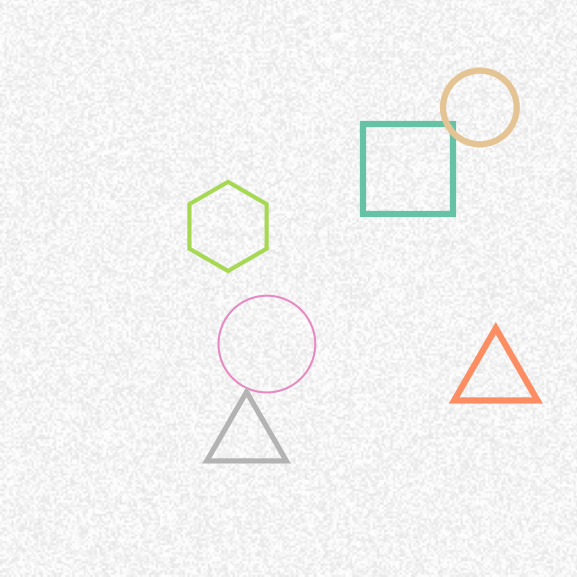[{"shape": "square", "thickness": 3, "radius": 0.39, "center": [0.707, 0.706]}, {"shape": "triangle", "thickness": 3, "radius": 0.42, "center": [0.859, 0.347]}, {"shape": "circle", "thickness": 1, "radius": 0.42, "center": [0.462, 0.403]}, {"shape": "hexagon", "thickness": 2, "radius": 0.39, "center": [0.395, 0.607]}, {"shape": "circle", "thickness": 3, "radius": 0.32, "center": [0.831, 0.813]}, {"shape": "triangle", "thickness": 2.5, "radius": 0.4, "center": [0.427, 0.241]}]